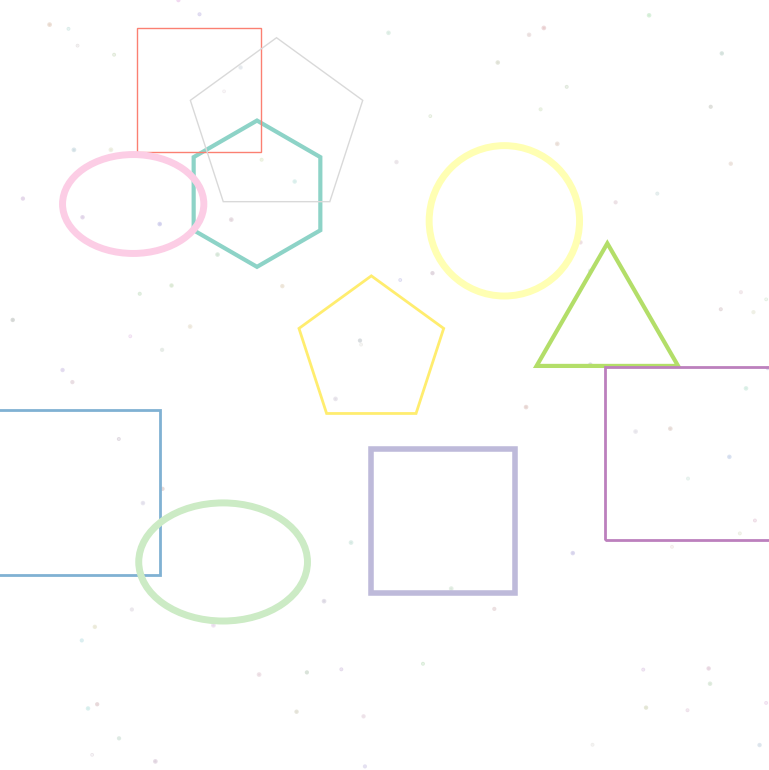[{"shape": "hexagon", "thickness": 1.5, "radius": 0.47, "center": [0.334, 0.748]}, {"shape": "circle", "thickness": 2.5, "radius": 0.49, "center": [0.655, 0.713]}, {"shape": "square", "thickness": 2, "radius": 0.47, "center": [0.575, 0.323]}, {"shape": "square", "thickness": 0.5, "radius": 0.4, "center": [0.258, 0.883]}, {"shape": "square", "thickness": 1, "radius": 0.53, "center": [0.101, 0.36]}, {"shape": "triangle", "thickness": 1.5, "radius": 0.53, "center": [0.789, 0.578]}, {"shape": "oval", "thickness": 2.5, "radius": 0.46, "center": [0.173, 0.735]}, {"shape": "pentagon", "thickness": 0.5, "radius": 0.59, "center": [0.359, 0.833]}, {"shape": "square", "thickness": 1, "radius": 0.56, "center": [0.898, 0.411]}, {"shape": "oval", "thickness": 2.5, "radius": 0.55, "center": [0.29, 0.27]}, {"shape": "pentagon", "thickness": 1, "radius": 0.49, "center": [0.482, 0.543]}]